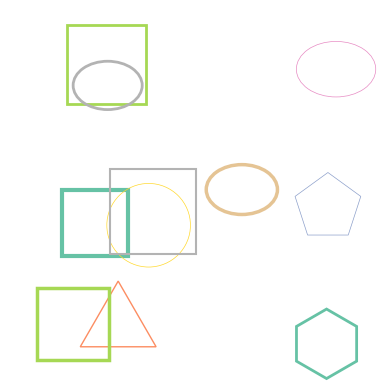[{"shape": "hexagon", "thickness": 2, "radius": 0.45, "center": [0.848, 0.107]}, {"shape": "square", "thickness": 3, "radius": 0.43, "center": [0.247, 0.42]}, {"shape": "triangle", "thickness": 1, "radius": 0.57, "center": [0.307, 0.156]}, {"shape": "pentagon", "thickness": 0.5, "radius": 0.45, "center": [0.852, 0.462]}, {"shape": "oval", "thickness": 0.5, "radius": 0.52, "center": [0.873, 0.82]}, {"shape": "square", "thickness": 2, "radius": 0.51, "center": [0.277, 0.833]}, {"shape": "square", "thickness": 2.5, "radius": 0.47, "center": [0.189, 0.159]}, {"shape": "circle", "thickness": 0.5, "radius": 0.54, "center": [0.386, 0.415]}, {"shape": "oval", "thickness": 2.5, "radius": 0.46, "center": [0.628, 0.508]}, {"shape": "square", "thickness": 1.5, "radius": 0.55, "center": [0.398, 0.45]}, {"shape": "oval", "thickness": 2, "radius": 0.45, "center": [0.28, 0.778]}]